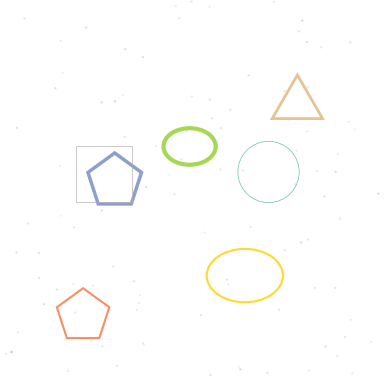[{"shape": "circle", "thickness": 0.5, "radius": 0.4, "center": [0.697, 0.553]}, {"shape": "pentagon", "thickness": 1.5, "radius": 0.36, "center": [0.216, 0.18]}, {"shape": "pentagon", "thickness": 2.5, "radius": 0.37, "center": [0.298, 0.53]}, {"shape": "oval", "thickness": 3, "radius": 0.34, "center": [0.492, 0.62]}, {"shape": "oval", "thickness": 1.5, "radius": 0.5, "center": [0.636, 0.284]}, {"shape": "triangle", "thickness": 2, "radius": 0.38, "center": [0.772, 0.73]}, {"shape": "square", "thickness": 0.5, "radius": 0.37, "center": [0.27, 0.548]}]